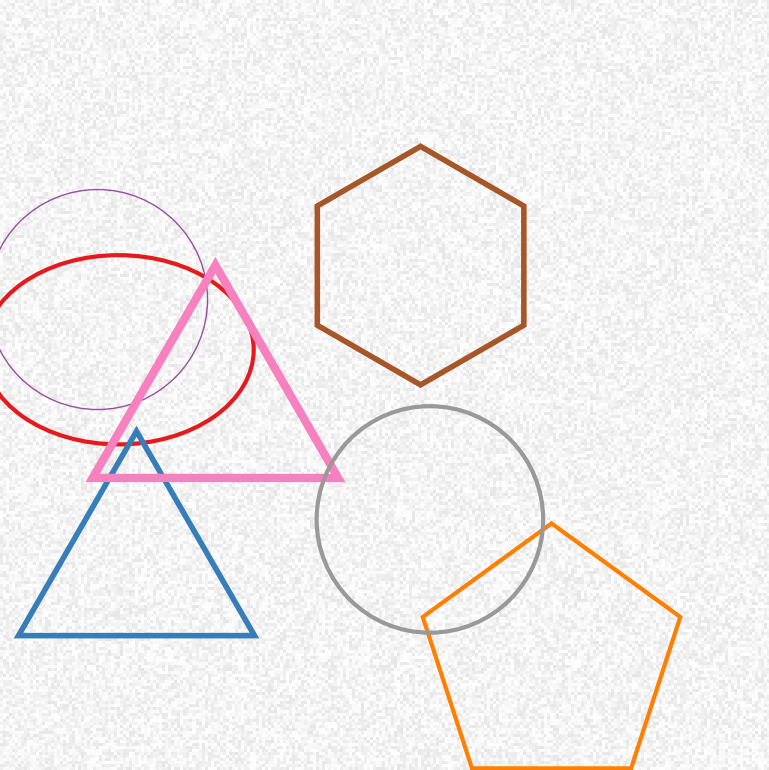[{"shape": "oval", "thickness": 1.5, "radius": 0.88, "center": [0.154, 0.546]}, {"shape": "triangle", "thickness": 2, "radius": 0.88, "center": [0.177, 0.263]}, {"shape": "circle", "thickness": 0.5, "radius": 0.71, "center": [0.127, 0.611]}, {"shape": "pentagon", "thickness": 1.5, "radius": 0.88, "center": [0.716, 0.144]}, {"shape": "hexagon", "thickness": 2, "radius": 0.77, "center": [0.546, 0.655]}, {"shape": "triangle", "thickness": 3, "radius": 0.92, "center": [0.28, 0.471]}, {"shape": "circle", "thickness": 1.5, "radius": 0.74, "center": [0.558, 0.325]}]